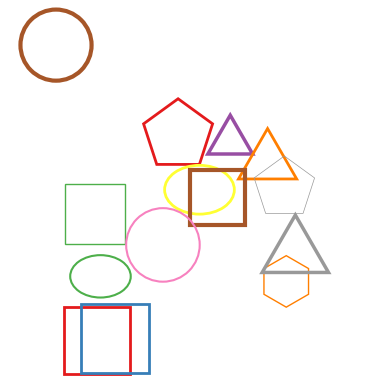[{"shape": "square", "thickness": 2, "radius": 0.43, "center": [0.252, 0.116]}, {"shape": "pentagon", "thickness": 2, "radius": 0.47, "center": [0.463, 0.649]}, {"shape": "square", "thickness": 2, "radius": 0.45, "center": [0.299, 0.12]}, {"shape": "square", "thickness": 1, "radius": 0.39, "center": [0.247, 0.445]}, {"shape": "oval", "thickness": 1.5, "radius": 0.39, "center": [0.261, 0.282]}, {"shape": "triangle", "thickness": 2.5, "radius": 0.34, "center": [0.598, 0.634]}, {"shape": "hexagon", "thickness": 1, "radius": 0.33, "center": [0.743, 0.269]}, {"shape": "triangle", "thickness": 2, "radius": 0.44, "center": [0.695, 0.579]}, {"shape": "oval", "thickness": 2, "radius": 0.45, "center": [0.518, 0.507]}, {"shape": "square", "thickness": 3, "radius": 0.36, "center": [0.565, 0.487]}, {"shape": "circle", "thickness": 3, "radius": 0.46, "center": [0.145, 0.883]}, {"shape": "circle", "thickness": 1.5, "radius": 0.48, "center": [0.423, 0.364]}, {"shape": "pentagon", "thickness": 0.5, "radius": 0.41, "center": [0.739, 0.512]}, {"shape": "triangle", "thickness": 2.5, "radius": 0.5, "center": [0.767, 0.342]}]